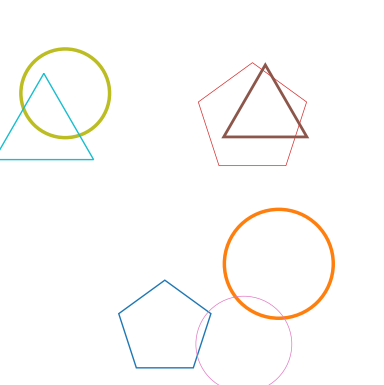[{"shape": "pentagon", "thickness": 1, "radius": 0.63, "center": [0.428, 0.146]}, {"shape": "circle", "thickness": 2.5, "radius": 0.71, "center": [0.724, 0.315]}, {"shape": "pentagon", "thickness": 0.5, "radius": 0.74, "center": [0.656, 0.689]}, {"shape": "triangle", "thickness": 2, "radius": 0.62, "center": [0.689, 0.707]}, {"shape": "circle", "thickness": 0.5, "radius": 0.62, "center": [0.633, 0.106]}, {"shape": "circle", "thickness": 2.5, "radius": 0.58, "center": [0.169, 0.758]}, {"shape": "triangle", "thickness": 1, "radius": 0.75, "center": [0.114, 0.66]}]